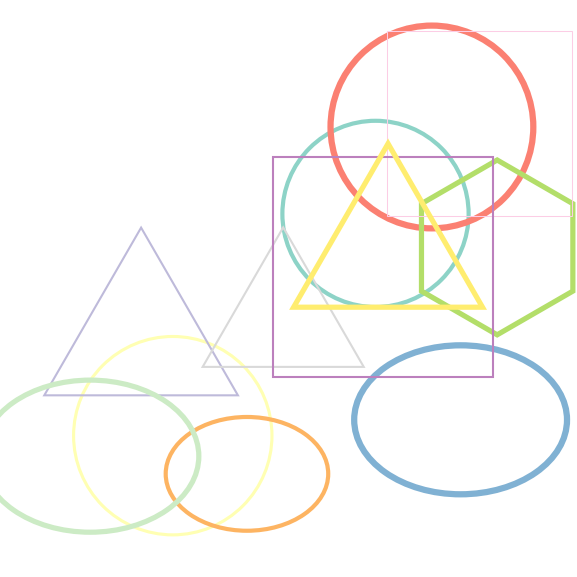[{"shape": "circle", "thickness": 2, "radius": 0.81, "center": [0.65, 0.629]}, {"shape": "circle", "thickness": 1.5, "radius": 0.86, "center": [0.299, 0.245]}, {"shape": "triangle", "thickness": 1, "radius": 0.97, "center": [0.244, 0.411]}, {"shape": "circle", "thickness": 3, "radius": 0.88, "center": [0.748, 0.779]}, {"shape": "oval", "thickness": 3, "radius": 0.92, "center": [0.798, 0.272]}, {"shape": "oval", "thickness": 2, "radius": 0.7, "center": [0.428, 0.179]}, {"shape": "hexagon", "thickness": 2.5, "radius": 0.76, "center": [0.861, 0.571]}, {"shape": "square", "thickness": 0.5, "radius": 0.8, "center": [0.83, 0.785]}, {"shape": "triangle", "thickness": 1, "radius": 0.81, "center": [0.49, 0.444]}, {"shape": "square", "thickness": 1, "radius": 0.95, "center": [0.663, 0.536]}, {"shape": "oval", "thickness": 2.5, "radius": 0.94, "center": [0.156, 0.209]}, {"shape": "triangle", "thickness": 2.5, "radius": 0.94, "center": [0.672, 0.562]}]